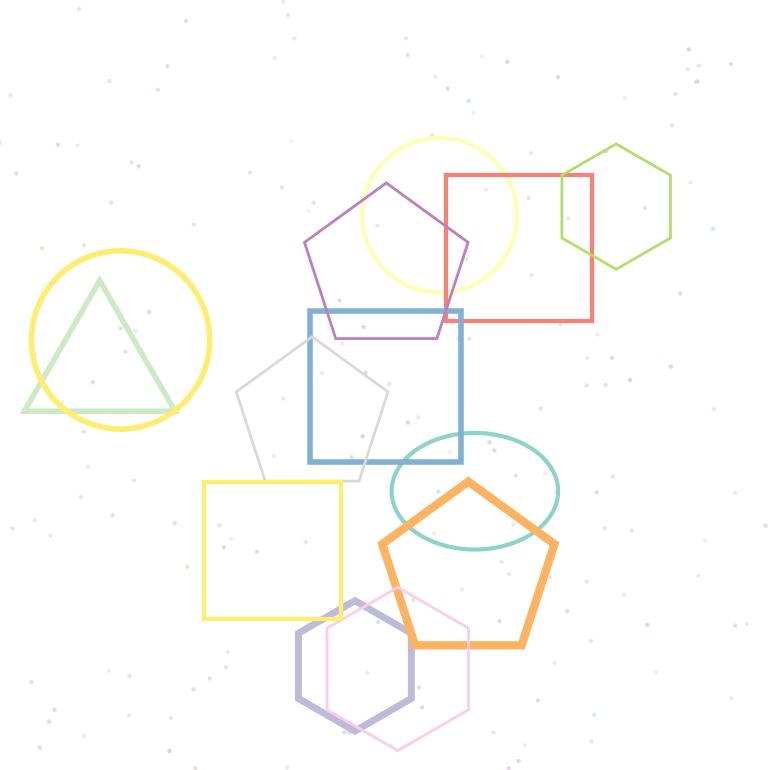[{"shape": "oval", "thickness": 1.5, "radius": 0.54, "center": [0.617, 0.362]}, {"shape": "circle", "thickness": 1.5, "radius": 0.5, "center": [0.571, 0.72]}, {"shape": "hexagon", "thickness": 2.5, "radius": 0.42, "center": [0.461, 0.135]}, {"shape": "square", "thickness": 1.5, "radius": 0.47, "center": [0.674, 0.678]}, {"shape": "square", "thickness": 2, "radius": 0.49, "center": [0.501, 0.498]}, {"shape": "pentagon", "thickness": 3, "radius": 0.59, "center": [0.608, 0.257]}, {"shape": "hexagon", "thickness": 1, "radius": 0.41, "center": [0.8, 0.732]}, {"shape": "hexagon", "thickness": 1, "radius": 0.53, "center": [0.517, 0.131]}, {"shape": "pentagon", "thickness": 1, "radius": 0.52, "center": [0.405, 0.459]}, {"shape": "pentagon", "thickness": 1, "radius": 0.56, "center": [0.502, 0.651]}, {"shape": "triangle", "thickness": 2, "radius": 0.57, "center": [0.129, 0.523]}, {"shape": "circle", "thickness": 2, "radius": 0.58, "center": [0.157, 0.559]}, {"shape": "square", "thickness": 1.5, "radius": 0.45, "center": [0.354, 0.285]}]